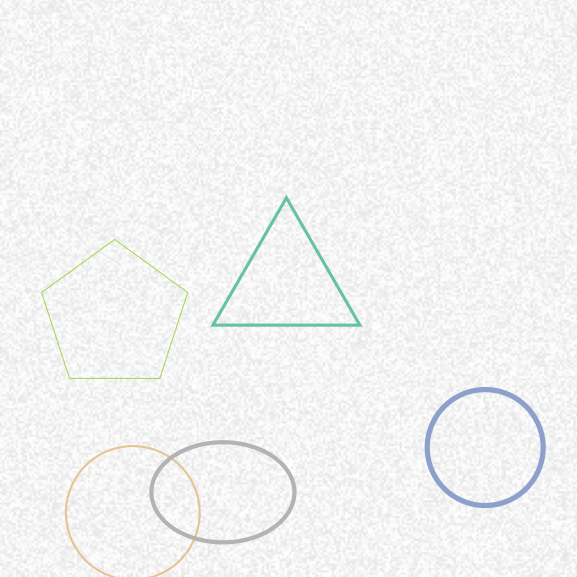[{"shape": "triangle", "thickness": 1.5, "radius": 0.73, "center": [0.496, 0.51]}, {"shape": "circle", "thickness": 2.5, "radius": 0.5, "center": [0.84, 0.224]}, {"shape": "pentagon", "thickness": 0.5, "radius": 0.67, "center": [0.199, 0.452]}, {"shape": "circle", "thickness": 1, "radius": 0.58, "center": [0.23, 0.111]}, {"shape": "oval", "thickness": 2, "radius": 0.62, "center": [0.386, 0.147]}]